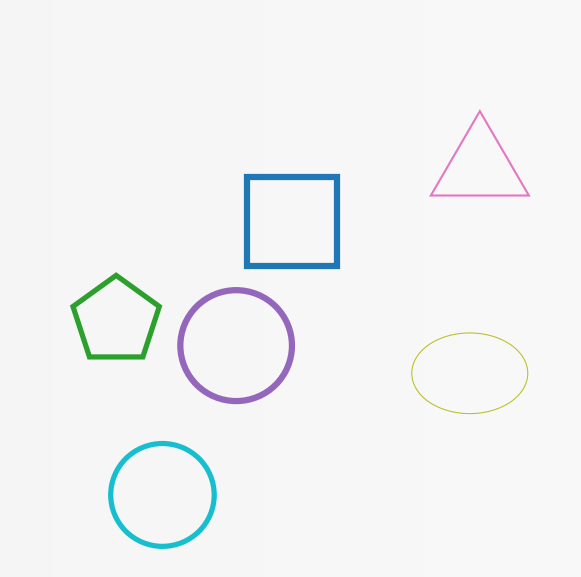[{"shape": "square", "thickness": 3, "radius": 0.39, "center": [0.503, 0.616]}, {"shape": "pentagon", "thickness": 2.5, "radius": 0.39, "center": [0.2, 0.444]}, {"shape": "circle", "thickness": 3, "radius": 0.48, "center": [0.406, 0.401]}, {"shape": "triangle", "thickness": 1, "radius": 0.49, "center": [0.826, 0.709]}, {"shape": "oval", "thickness": 0.5, "radius": 0.5, "center": [0.808, 0.353]}, {"shape": "circle", "thickness": 2.5, "radius": 0.45, "center": [0.279, 0.142]}]